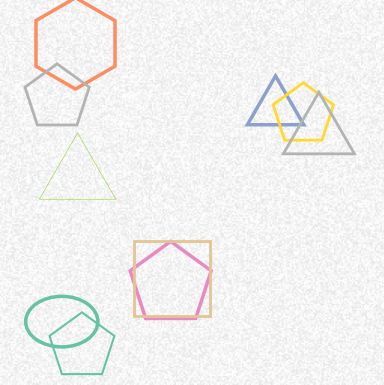[{"shape": "oval", "thickness": 2.5, "radius": 0.47, "center": [0.16, 0.165]}, {"shape": "pentagon", "thickness": 1.5, "radius": 0.44, "center": [0.213, 0.1]}, {"shape": "hexagon", "thickness": 2.5, "radius": 0.59, "center": [0.196, 0.887]}, {"shape": "triangle", "thickness": 2.5, "radius": 0.42, "center": [0.716, 0.718]}, {"shape": "pentagon", "thickness": 2.5, "radius": 0.55, "center": [0.443, 0.262]}, {"shape": "triangle", "thickness": 0.5, "radius": 0.57, "center": [0.202, 0.54]}, {"shape": "pentagon", "thickness": 2, "radius": 0.41, "center": [0.788, 0.703]}, {"shape": "square", "thickness": 2, "radius": 0.49, "center": [0.446, 0.276]}, {"shape": "triangle", "thickness": 2, "radius": 0.53, "center": [0.828, 0.654]}, {"shape": "pentagon", "thickness": 2, "radius": 0.44, "center": [0.148, 0.746]}]